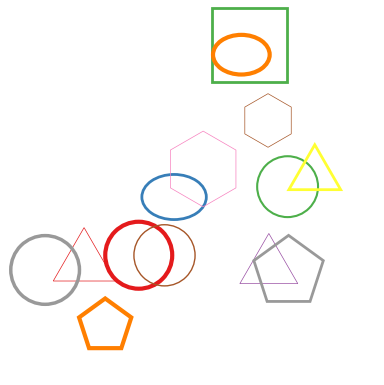[{"shape": "circle", "thickness": 3, "radius": 0.43, "center": [0.36, 0.337]}, {"shape": "triangle", "thickness": 0.5, "radius": 0.46, "center": [0.218, 0.316]}, {"shape": "oval", "thickness": 2, "radius": 0.42, "center": [0.452, 0.488]}, {"shape": "square", "thickness": 2, "radius": 0.48, "center": [0.648, 0.883]}, {"shape": "circle", "thickness": 1.5, "radius": 0.4, "center": [0.747, 0.515]}, {"shape": "triangle", "thickness": 0.5, "radius": 0.43, "center": [0.698, 0.307]}, {"shape": "oval", "thickness": 3, "radius": 0.37, "center": [0.627, 0.858]}, {"shape": "pentagon", "thickness": 3, "radius": 0.36, "center": [0.273, 0.153]}, {"shape": "triangle", "thickness": 2, "radius": 0.39, "center": [0.818, 0.546]}, {"shape": "circle", "thickness": 1, "radius": 0.4, "center": [0.427, 0.337]}, {"shape": "hexagon", "thickness": 0.5, "radius": 0.35, "center": [0.696, 0.687]}, {"shape": "hexagon", "thickness": 0.5, "radius": 0.49, "center": [0.528, 0.561]}, {"shape": "circle", "thickness": 2.5, "radius": 0.45, "center": [0.117, 0.299]}, {"shape": "pentagon", "thickness": 2, "radius": 0.47, "center": [0.75, 0.294]}]